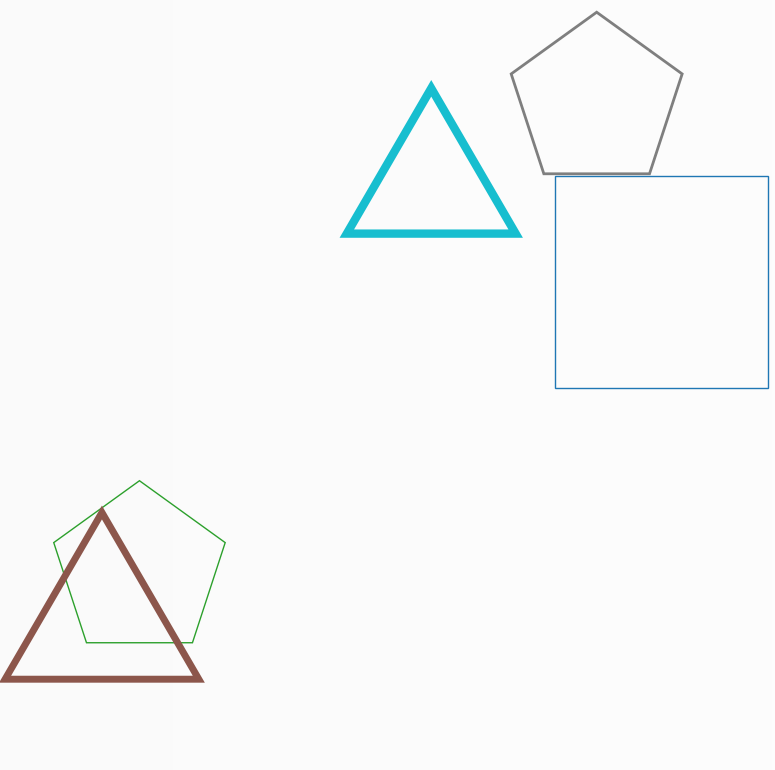[{"shape": "square", "thickness": 0.5, "radius": 0.69, "center": [0.854, 0.633]}, {"shape": "pentagon", "thickness": 0.5, "radius": 0.58, "center": [0.18, 0.259]}, {"shape": "triangle", "thickness": 2.5, "radius": 0.72, "center": [0.132, 0.19]}, {"shape": "pentagon", "thickness": 1, "radius": 0.58, "center": [0.77, 0.868]}, {"shape": "triangle", "thickness": 3, "radius": 0.63, "center": [0.556, 0.76]}]